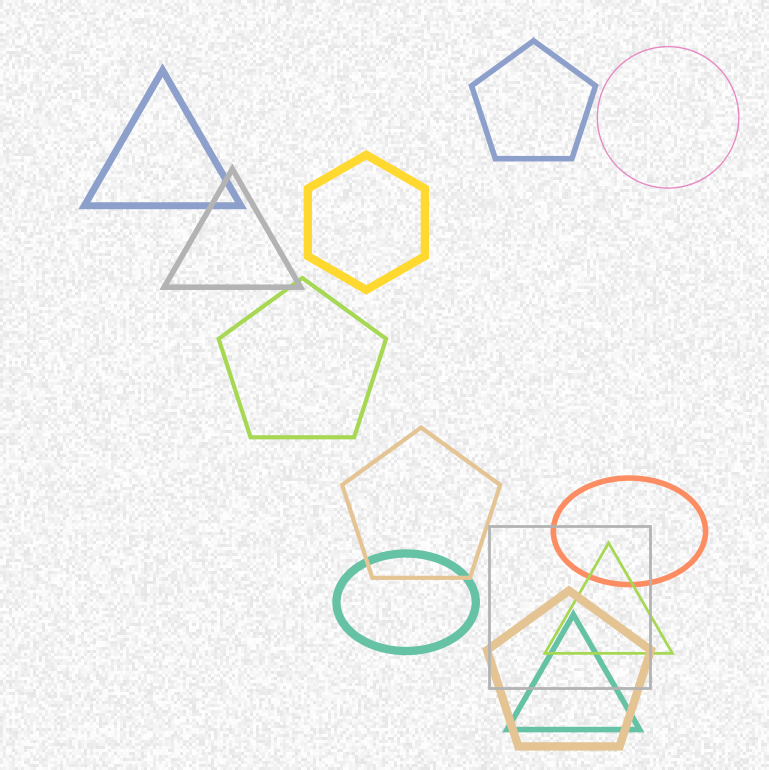[{"shape": "triangle", "thickness": 2, "radius": 0.5, "center": [0.745, 0.102]}, {"shape": "oval", "thickness": 3, "radius": 0.45, "center": [0.527, 0.218]}, {"shape": "oval", "thickness": 2, "radius": 0.49, "center": [0.817, 0.31]}, {"shape": "pentagon", "thickness": 2, "radius": 0.42, "center": [0.693, 0.862]}, {"shape": "triangle", "thickness": 2.5, "radius": 0.59, "center": [0.211, 0.792]}, {"shape": "circle", "thickness": 0.5, "radius": 0.46, "center": [0.868, 0.848]}, {"shape": "triangle", "thickness": 1, "radius": 0.48, "center": [0.79, 0.199]}, {"shape": "pentagon", "thickness": 1.5, "radius": 0.57, "center": [0.393, 0.525]}, {"shape": "hexagon", "thickness": 3, "radius": 0.44, "center": [0.476, 0.711]}, {"shape": "pentagon", "thickness": 1.5, "radius": 0.54, "center": [0.547, 0.337]}, {"shape": "pentagon", "thickness": 3, "radius": 0.56, "center": [0.739, 0.121]}, {"shape": "triangle", "thickness": 2, "radius": 0.51, "center": [0.302, 0.678]}, {"shape": "square", "thickness": 1, "radius": 0.52, "center": [0.74, 0.212]}]